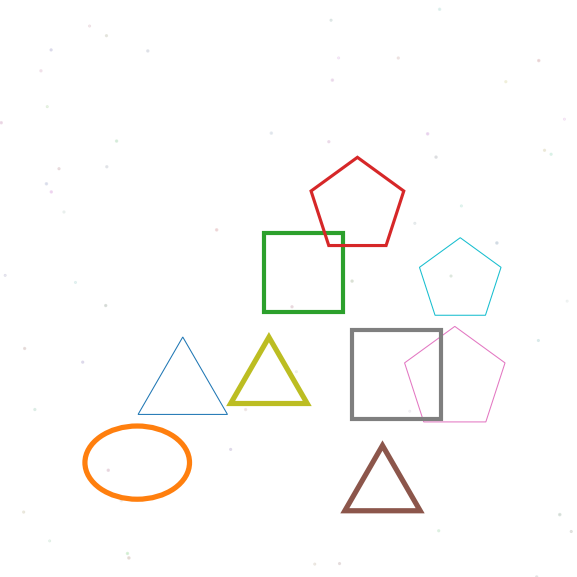[{"shape": "triangle", "thickness": 0.5, "radius": 0.45, "center": [0.316, 0.326]}, {"shape": "oval", "thickness": 2.5, "radius": 0.45, "center": [0.238, 0.198]}, {"shape": "square", "thickness": 2, "radius": 0.34, "center": [0.525, 0.527]}, {"shape": "pentagon", "thickness": 1.5, "radius": 0.42, "center": [0.619, 0.642]}, {"shape": "triangle", "thickness": 2.5, "radius": 0.38, "center": [0.662, 0.152]}, {"shape": "pentagon", "thickness": 0.5, "radius": 0.46, "center": [0.788, 0.343]}, {"shape": "square", "thickness": 2, "radius": 0.39, "center": [0.687, 0.351]}, {"shape": "triangle", "thickness": 2.5, "radius": 0.38, "center": [0.466, 0.339]}, {"shape": "pentagon", "thickness": 0.5, "radius": 0.37, "center": [0.797, 0.513]}]